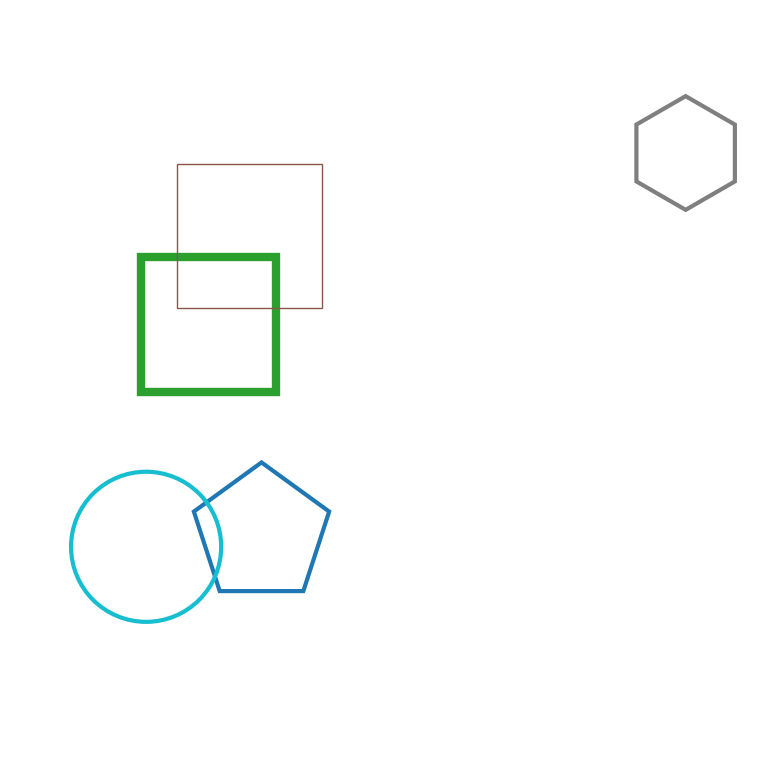[{"shape": "pentagon", "thickness": 1.5, "radius": 0.46, "center": [0.34, 0.307]}, {"shape": "square", "thickness": 3, "radius": 0.44, "center": [0.271, 0.579]}, {"shape": "square", "thickness": 0.5, "radius": 0.47, "center": [0.324, 0.693]}, {"shape": "hexagon", "thickness": 1.5, "radius": 0.37, "center": [0.89, 0.801]}, {"shape": "circle", "thickness": 1.5, "radius": 0.49, "center": [0.19, 0.29]}]